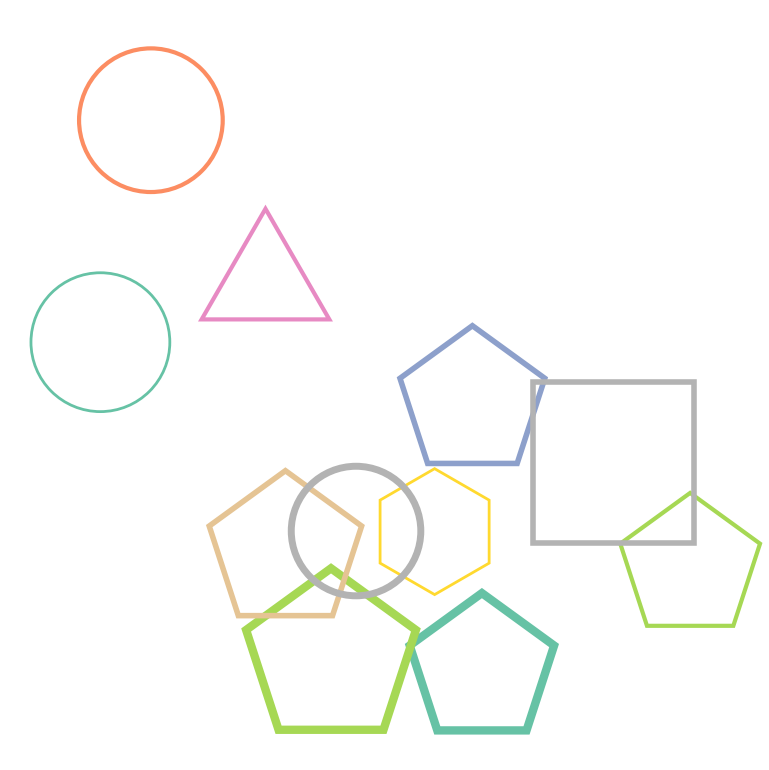[{"shape": "pentagon", "thickness": 3, "radius": 0.49, "center": [0.626, 0.131]}, {"shape": "circle", "thickness": 1, "radius": 0.45, "center": [0.13, 0.556]}, {"shape": "circle", "thickness": 1.5, "radius": 0.47, "center": [0.196, 0.844]}, {"shape": "pentagon", "thickness": 2, "radius": 0.49, "center": [0.614, 0.478]}, {"shape": "triangle", "thickness": 1.5, "radius": 0.48, "center": [0.345, 0.633]}, {"shape": "pentagon", "thickness": 3, "radius": 0.58, "center": [0.43, 0.146]}, {"shape": "pentagon", "thickness": 1.5, "radius": 0.48, "center": [0.896, 0.264]}, {"shape": "hexagon", "thickness": 1, "radius": 0.41, "center": [0.564, 0.31]}, {"shape": "pentagon", "thickness": 2, "radius": 0.52, "center": [0.371, 0.285]}, {"shape": "circle", "thickness": 2.5, "radius": 0.42, "center": [0.462, 0.31]}, {"shape": "square", "thickness": 2, "radius": 0.52, "center": [0.797, 0.399]}]